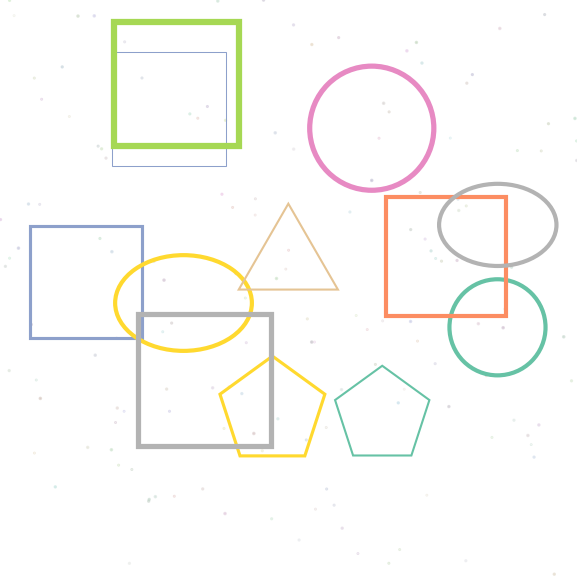[{"shape": "pentagon", "thickness": 1, "radius": 0.43, "center": [0.662, 0.28]}, {"shape": "circle", "thickness": 2, "radius": 0.42, "center": [0.861, 0.432]}, {"shape": "square", "thickness": 2, "radius": 0.52, "center": [0.773, 0.555]}, {"shape": "square", "thickness": 0.5, "radius": 0.49, "center": [0.292, 0.811]}, {"shape": "square", "thickness": 1.5, "radius": 0.49, "center": [0.149, 0.51]}, {"shape": "circle", "thickness": 2.5, "radius": 0.54, "center": [0.644, 0.777]}, {"shape": "square", "thickness": 3, "radius": 0.54, "center": [0.306, 0.854]}, {"shape": "pentagon", "thickness": 1.5, "radius": 0.48, "center": [0.472, 0.287]}, {"shape": "oval", "thickness": 2, "radius": 0.59, "center": [0.318, 0.474]}, {"shape": "triangle", "thickness": 1, "radius": 0.5, "center": [0.499, 0.547]}, {"shape": "square", "thickness": 2.5, "radius": 0.57, "center": [0.354, 0.341]}, {"shape": "oval", "thickness": 2, "radius": 0.51, "center": [0.862, 0.61]}]